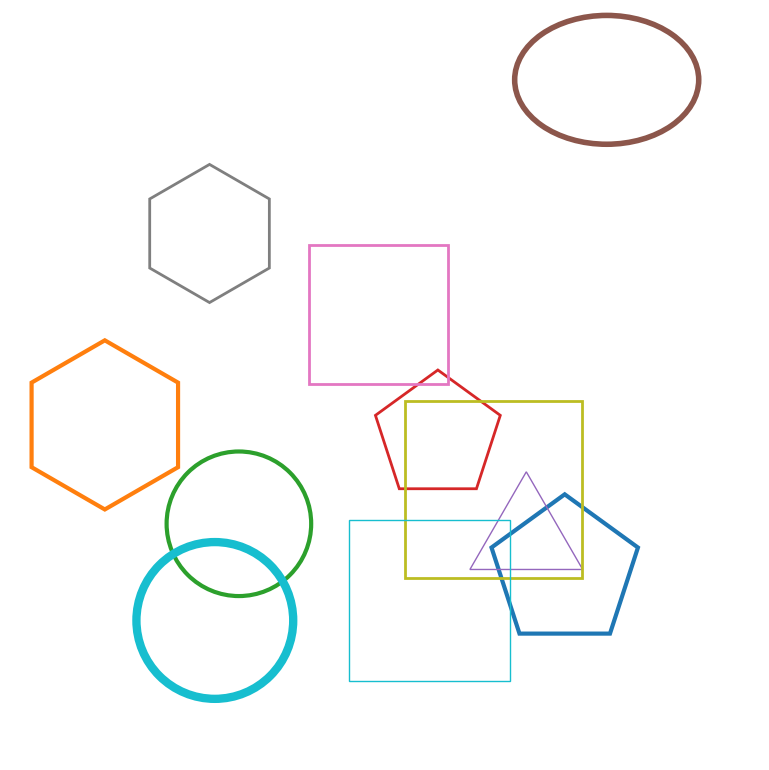[{"shape": "pentagon", "thickness": 1.5, "radius": 0.5, "center": [0.733, 0.258]}, {"shape": "hexagon", "thickness": 1.5, "radius": 0.55, "center": [0.136, 0.448]}, {"shape": "circle", "thickness": 1.5, "radius": 0.47, "center": [0.31, 0.32]}, {"shape": "pentagon", "thickness": 1, "radius": 0.43, "center": [0.569, 0.434]}, {"shape": "triangle", "thickness": 0.5, "radius": 0.42, "center": [0.684, 0.303]}, {"shape": "oval", "thickness": 2, "radius": 0.6, "center": [0.788, 0.896]}, {"shape": "square", "thickness": 1, "radius": 0.45, "center": [0.491, 0.592]}, {"shape": "hexagon", "thickness": 1, "radius": 0.45, "center": [0.272, 0.697]}, {"shape": "square", "thickness": 1, "radius": 0.57, "center": [0.641, 0.364]}, {"shape": "circle", "thickness": 3, "radius": 0.51, "center": [0.279, 0.194]}, {"shape": "square", "thickness": 0.5, "radius": 0.52, "center": [0.558, 0.22]}]